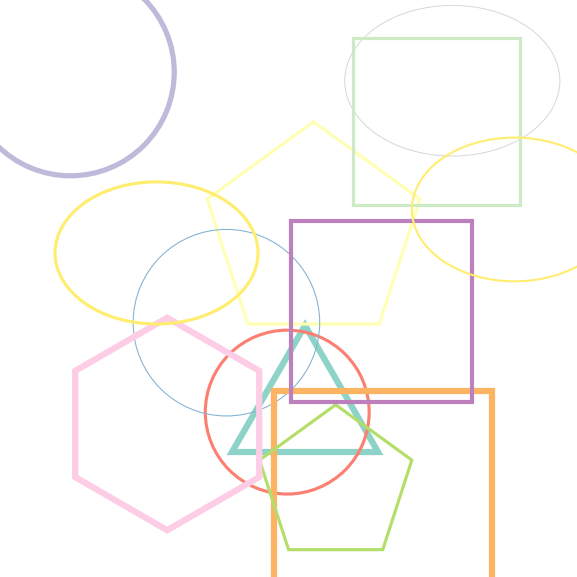[{"shape": "triangle", "thickness": 3, "radius": 0.73, "center": [0.528, 0.289]}, {"shape": "pentagon", "thickness": 1.5, "radius": 0.97, "center": [0.543, 0.595]}, {"shape": "circle", "thickness": 2.5, "radius": 0.9, "center": [0.122, 0.874]}, {"shape": "circle", "thickness": 1.5, "radius": 0.71, "center": [0.497, 0.286]}, {"shape": "circle", "thickness": 0.5, "radius": 0.81, "center": [0.392, 0.44]}, {"shape": "square", "thickness": 3, "radius": 0.94, "center": [0.664, 0.134]}, {"shape": "pentagon", "thickness": 1.5, "radius": 0.69, "center": [0.581, 0.16]}, {"shape": "hexagon", "thickness": 3, "radius": 0.92, "center": [0.29, 0.265]}, {"shape": "oval", "thickness": 0.5, "radius": 0.93, "center": [0.783, 0.859]}, {"shape": "square", "thickness": 2, "radius": 0.78, "center": [0.661, 0.46]}, {"shape": "square", "thickness": 1.5, "radius": 0.72, "center": [0.755, 0.788]}, {"shape": "oval", "thickness": 1.5, "radius": 0.88, "center": [0.271, 0.561]}, {"shape": "oval", "thickness": 1, "radius": 0.89, "center": [0.891, 0.636]}]